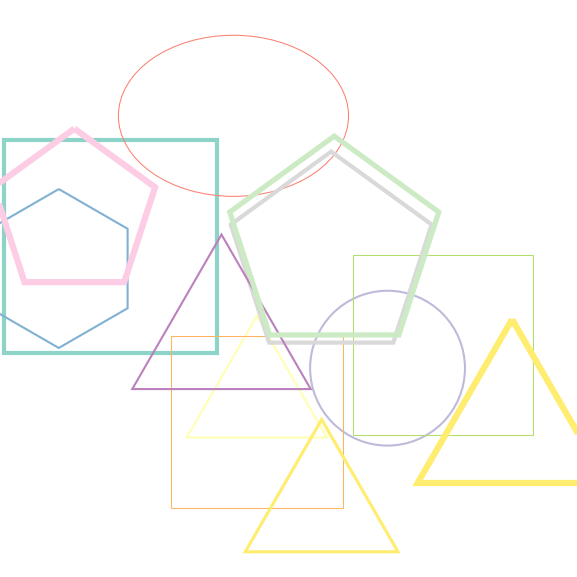[{"shape": "square", "thickness": 2, "radius": 0.92, "center": [0.191, 0.572]}, {"shape": "triangle", "thickness": 1, "radius": 0.7, "center": [0.445, 0.312]}, {"shape": "circle", "thickness": 1, "radius": 0.67, "center": [0.671, 0.362]}, {"shape": "oval", "thickness": 0.5, "radius": 1.0, "center": [0.404, 0.799]}, {"shape": "hexagon", "thickness": 1, "radius": 0.69, "center": [0.102, 0.534]}, {"shape": "square", "thickness": 0.5, "radius": 0.75, "center": [0.445, 0.268]}, {"shape": "square", "thickness": 0.5, "radius": 0.78, "center": [0.767, 0.401]}, {"shape": "pentagon", "thickness": 3, "radius": 0.73, "center": [0.129, 0.629]}, {"shape": "pentagon", "thickness": 2, "radius": 0.91, "center": [0.573, 0.554]}, {"shape": "triangle", "thickness": 1, "radius": 0.89, "center": [0.384, 0.415]}, {"shape": "pentagon", "thickness": 2.5, "radius": 0.95, "center": [0.579, 0.573]}, {"shape": "triangle", "thickness": 1.5, "radius": 0.76, "center": [0.557, 0.12]}, {"shape": "triangle", "thickness": 3, "radius": 0.94, "center": [0.887, 0.257]}]